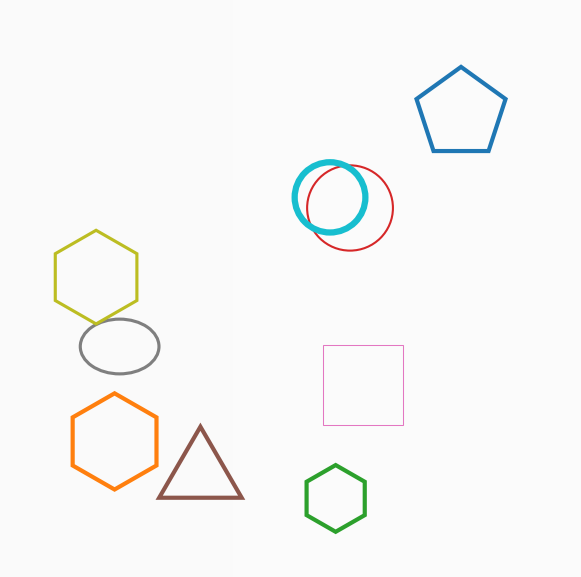[{"shape": "pentagon", "thickness": 2, "radius": 0.4, "center": [0.793, 0.803]}, {"shape": "hexagon", "thickness": 2, "radius": 0.42, "center": [0.197, 0.235]}, {"shape": "hexagon", "thickness": 2, "radius": 0.29, "center": [0.577, 0.136]}, {"shape": "circle", "thickness": 1, "radius": 0.37, "center": [0.602, 0.639]}, {"shape": "triangle", "thickness": 2, "radius": 0.41, "center": [0.345, 0.178]}, {"shape": "square", "thickness": 0.5, "radius": 0.34, "center": [0.625, 0.332]}, {"shape": "oval", "thickness": 1.5, "radius": 0.34, "center": [0.206, 0.399]}, {"shape": "hexagon", "thickness": 1.5, "radius": 0.41, "center": [0.165, 0.519]}, {"shape": "circle", "thickness": 3, "radius": 0.3, "center": [0.568, 0.657]}]